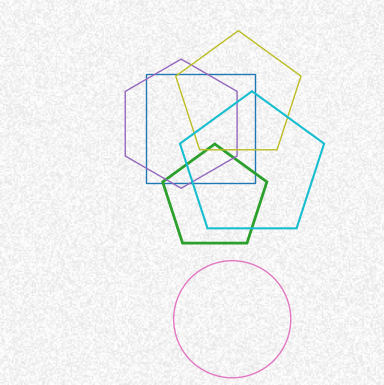[{"shape": "square", "thickness": 1, "radius": 0.71, "center": [0.521, 0.666]}, {"shape": "pentagon", "thickness": 2, "radius": 0.71, "center": [0.558, 0.484]}, {"shape": "hexagon", "thickness": 1, "radius": 0.84, "center": [0.471, 0.679]}, {"shape": "circle", "thickness": 1, "radius": 0.76, "center": [0.603, 0.171]}, {"shape": "pentagon", "thickness": 1, "radius": 0.86, "center": [0.619, 0.749]}, {"shape": "pentagon", "thickness": 1.5, "radius": 0.98, "center": [0.655, 0.566]}]